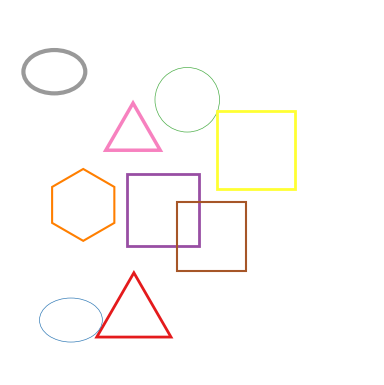[{"shape": "triangle", "thickness": 2, "radius": 0.56, "center": [0.348, 0.18]}, {"shape": "oval", "thickness": 0.5, "radius": 0.41, "center": [0.184, 0.169]}, {"shape": "circle", "thickness": 0.5, "radius": 0.42, "center": [0.486, 0.741]}, {"shape": "square", "thickness": 2, "radius": 0.47, "center": [0.424, 0.455]}, {"shape": "hexagon", "thickness": 1.5, "radius": 0.47, "center": [0.216, 0.468]}, {"shape": "square", "thickness": 2, "radius": 0.51, "center": [0.665, 0.611]}, {"shape": "square", "thickness": 1.5, "radius": 0.45, "center": [0.55, 0.386]}, {"shape": "triangle", "thickness": 2.5, "radius": 0.41, "center": [0.346, 0.651]}, {"shape": "oval", "thickness": 3, "radius": 0.4, "center": [0.141, 0.814]}]